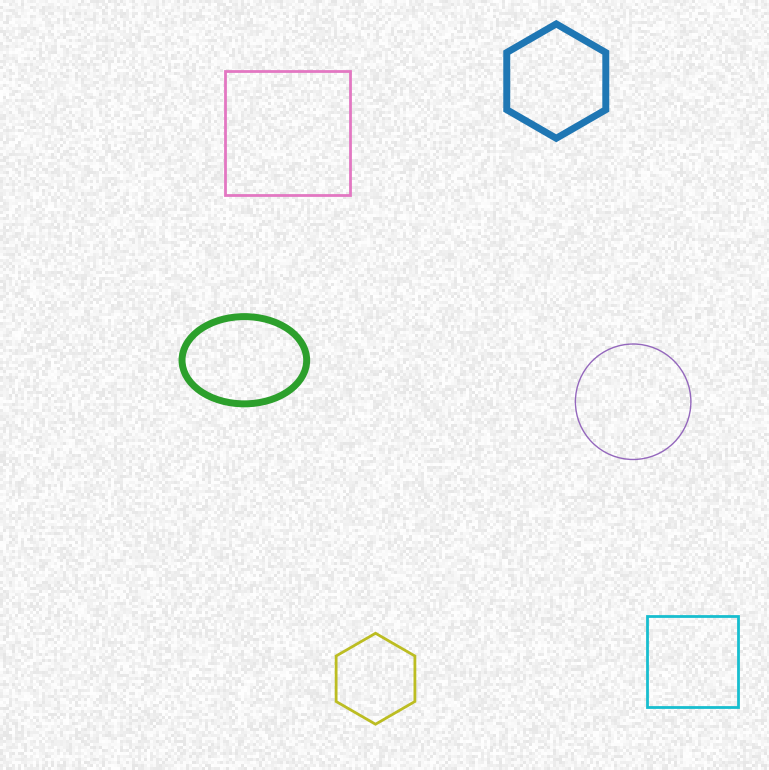[{"shape": "hexagon", "thickness": 2.5, "radius": 0.37, "center": [0.722, 0.895]}, {"shape": "oval", "thickness": 2.5, "radius": 0.4, "center": [0.317, 0.532]}, {"shape": "circle", "thickness": 0.5, "radius": 0.37, "center": [0.822, 0.478]}, {"shape": "square", "thickness": 1, "radius": 0.4, "center": [0.373, 0.827]}, {"shape": "hexagon", "thickness": 1, "radius": 0.3, "center": [0.488, 0.119]}, {"shape": "square", "thickness": 1, "radius": 0.29, "center": [0.899, 0.141]}]